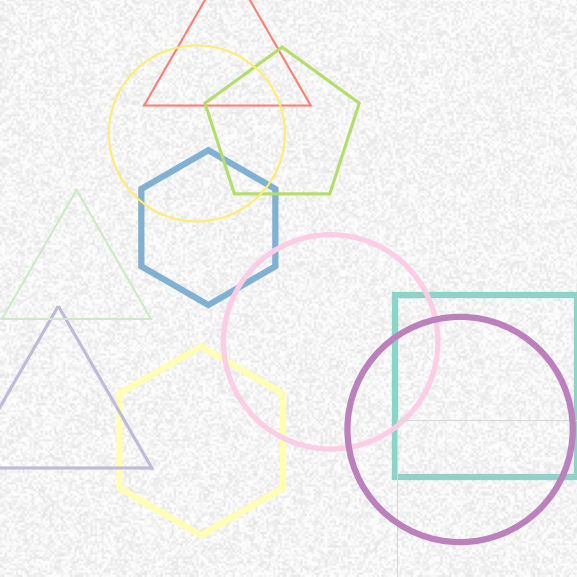[{"shape": "square", "thickness": 3, "radius": 0.79, "center": [0.842, 0.331]}, {"shape": "hexagon", "thickness": 3, "radius": 0.82, "center": [0.348, 0.236]}, {"shape": "triangle", "thickness": 1.5, "radius": 0.93, "center": [0.101, 0.282]}, {"shape": "triangle", "thickness": 1, "radius": 0.83, "center": [0.394, 0.9]}, {"shape": "hexagon", "thickness": 3, "radius": 0.67, "center": [0.361, 0.605]}, {"shape": "pentagon", "thickness": 1.5, "radius": 0.7, "center": [0.489, 0.777]}, {"shape": "circle", "thickness": 2.5, "radius": 0.93, "center": [0.573, 0.407]}, {"shape": "square", "thickness": 0.5, "radius": 0.82, "center": [0.851, 0.109]}, {"shape": "circle", "thickness": 3, "radius": 0.98, "center": [0.797, 0.255]}, {"shape": "triangle", "thickness": 1, "radius": 0.74, "center": [0.132, 0.521]}, {"shape": "circle", "thickness": 1, "radius": 0.76, "center": [0.341, 0.768]}]